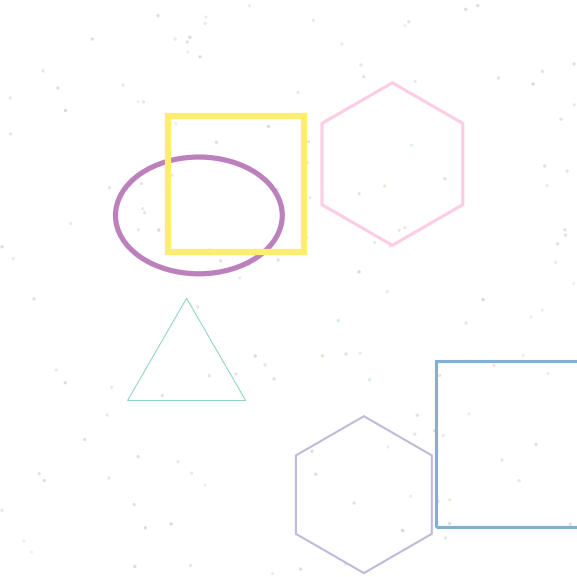[{"shape": "triangle", "thickness": 0.5, "radius": 0.59, "center": [0.323, 0.365]}, {"shape": "hexagon", "thickness": 1, "radius": 0.68, "center": [0.63, 0.143]}, {"shape": "square", "thickness": 1.5, "radius": 0.72, "center": [0.899, 0.23]}, {"shape": "hexagon", "thickness": 1.5, "radius": 0.7, "center": [0.679, 0.715]}, {"shape": "oval", "thickness": 2.5, "radius": 0.72, "center": [0.344, 0.626]}, {"shape": "square", "thickness": 3, "radius": 0.59, "center": [0.409, 0.68]}]